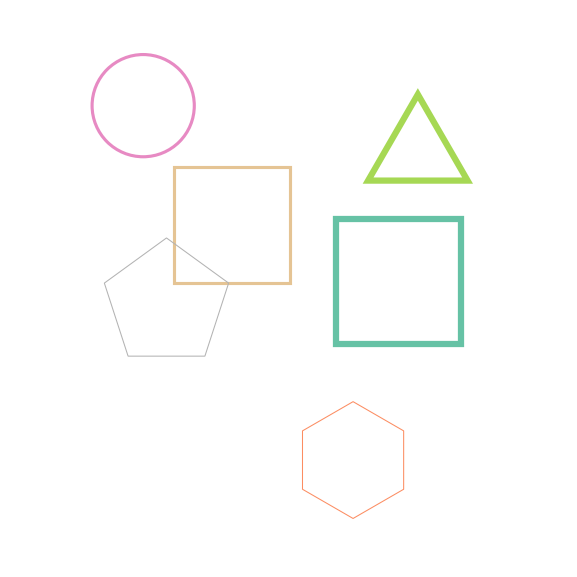[{"shape": "square", "thickness": 3, "radius": 0.54, "center": [0.69, 0.512]}, {"shape": "hexagon", "thickness": 0.5, "radius": 0.51, "center": [0.611, 0.202]}, {"shape": "circle", "thickness": 1.5, "radius": 0.44, "center": [0.248, 0.816]}, {"shape": "triangle", "thickness": 3, "radius": 0.5, "center": [0.724, 0.736]}, {"shape": "square", "thickness": 1.5, "radius": 0.5, "center": [0.402, 0.609]}, {"shape": "pentagon", "thickness": 0.5, "radius": 0.57, "center": [0.288, 0.474]}]